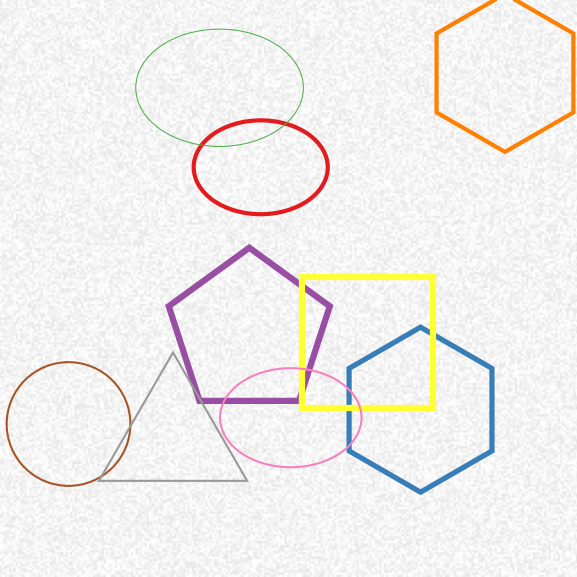[{"shape": "oval", "thickness": 2, "radius": 0.58, "center": [0.451, 0.709]}, {"shape": "hexagon", "thickness": 2.5, "radius": 0.71, "center": [0.728, 0.29]}, {"shape": "oval", "thickness": 0.5, "radius": 0.73, "center": [0.38, 0.847]}, {"shape": "pentagon", "thickness": 3, "radius": 0.73, "center": [0.432, 0.424]}, {"shape": "hexagon", "thickness": 2, "radius": 0.68, "center": [0.874, 0.873]}, {"shape": "square", "thickness": 3, "radius": 0.57, "center": [0.637, 0.407]}, {"shape": "circle", "thickness": 1, "radius": 0.54, "center": [0.119, 0.265]}, {"shape": "oval", "thickness": 1, "radius": 0.61, "center": [0.503, 0.276]}, {"shape": "triangle", "thickness": 1, "radius": 0.74, "center": [0.3, 0.241]}]